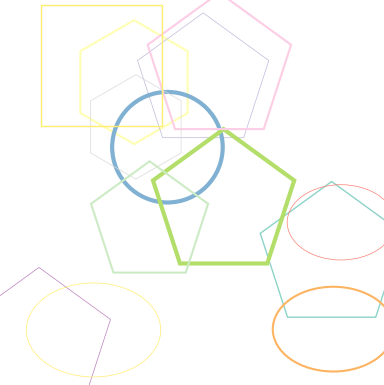[{"shape": "pentagon", "thickness": 1, "radius": 0.97, "center": [0.861, 0.334]}, {"shape": "hexagon", "thickness": 1.5, "radius": 0.8, "center": [0.348, 0.787]}, {"shape": "pentagon", "thickness": 0.5, "radius": 0.9, "center": [0.528, 0.787]}, {"shape": "oval", "thickness": 0.5, "radius": 0.7, "center": [0.886, 0.422]}, {"shape": "circle", "thickness": 3, "radius": 0.72, "center": [0.435, 0.618]}, {"shape": "oval", "thickness": 1.5, "radius": 0.79, "center": [0.866, 0.145]}, {"shape": "pentagon", "thickness": 3, "radius": 0.96, "center": [0.581, 0.472]}, {"shape": "pentagon", "thickness": 1.5, "radius": 0.98, "center": [0.57, 0.823]}, {"shape": "hexagon", "thickness": 0.5, "radius": 0.68, "center": [0.353, 0.67]}, {"shape": "pentagon", "thickness": 0.5, "radius": 0.98, "center": [0.101, 0.11]}, {"shape": "pentagon", "thickness": 1.5, "radius": 0.8, "center": [0.389, 0.421]}, {"shape": "square", "thickness": 1, "radius": 0.79, "center": [0.263, 0.83]}, {"shape": "oval", "thickness": 0.5, "radius": 0.87, "center": [0.243, 0.143]}]